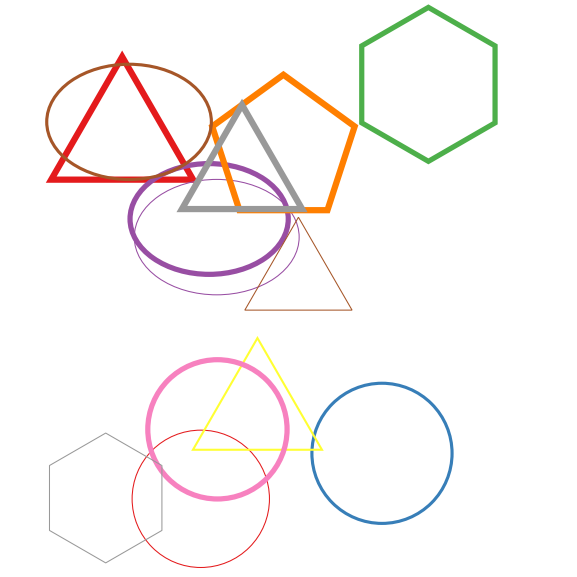[{"shape": "triangle", "thickness": 3, "radius": 0.71, "center": [0.212, 0.759]}, {"shape": "circle", "thickness": 0.5, "radius": 0.59, "center": [0.348, 0.135]}, {"shape": "circle", "thickness": 1.5, "radius": 0.61, "center": [0.661, 0.214]}, {"shape": "hexagon", "thickness": 2.5, "radius": 0.67, "center": [0.742, 0.853]}, {"shape": "oval", "thickness": 2.5, "radius": 0.68, "center": [0.362, 0.62]}, {"shape": "oval", "thickness": 0.5, "radius": 0.71, "center": [0.375, 0.589]}, {"shape": "pentagon", "thickness": 3, "radius": 0.65, "center": [0.491, 0.74]}, {"shape": "triangle", "thickness": 1, "radius": 0.64, "center": [0.446, 0.285]}, {"shape": "triangle", "thickness": 0.5, "radius": 0.54, "center": [0.517, 0.516]}, {"shape": "oval", "thickness": 1.5, "radius": 0.71, "center": [0.223, 0.788]}, {"shape": "circle", "thickness": 2.5, "radius": 0.6, "center": [0.377, 0.256]}, {"shape": "triangle", "thickness": 3, "radius": 0.6, "center": [0.419, 0.697]}, {"shape": "hexagon", "thickness": 0.5, "radius": 0.56, "center": [0.183, 0.137]}]